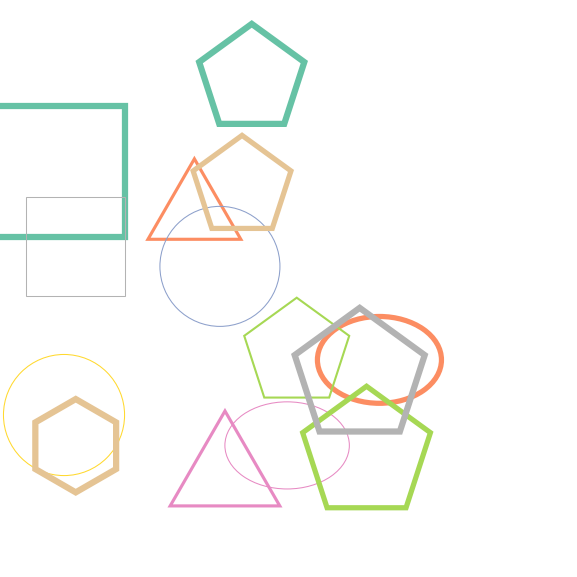[{"shape": "square", "thickness": 3, "radius": 0.57, "center": [0.103, 0.701]}, {"shape": "pentagon", "thickness": 3, "radius": 0.48, "center": [0.436, 0.862]}, {"shape": "oval", "thickness": 2.5, "radius": 0.54, "center": [0.657, 0.376]}, {"shape": "triangle", "thickness": 1.5, "radius": 0.46, "center": [0.337, 0.631]}, {"shape": "circle", "thickness": 0.5, "radius": 0.52, "center": [0.381, 0.538]}, {"shape": "oval", "thickness": 0.5, "radius": 0.54, "center": [0.497, 0.228]}, {"shape": "triangle", "thickness": 1.5, "radius": 0.55, "center": [0.39, 0.178]}, {"shape": "pentagon", "thickness": 1, "radius": 0.48, "center": [0.514, 0.388]}, {"shape": "pentagon", "thickness": 2.5, "radius": 0.58, "center": [0.635, 0.214]}, {"shape": "circle", "thickness": 0.5, "radius": 0.52, "center": [0.111, 0.28]}, {"shape": "hexagon", "thickness": 3, "radius": 0.4, "center": [0.131, 0.227]}, {"shape": "pentagon", "thickness": 2.5, "radius": 0.45, "center": [0.419, 0.676]}, {"shape": "pentagon", "thickness": 3, "radius": 0.59, "center": [0.623, 0.348]}, {"shape": "square", "thickness": 0.5, "radius": 0.43, "center": [0.132, 0.572]}]